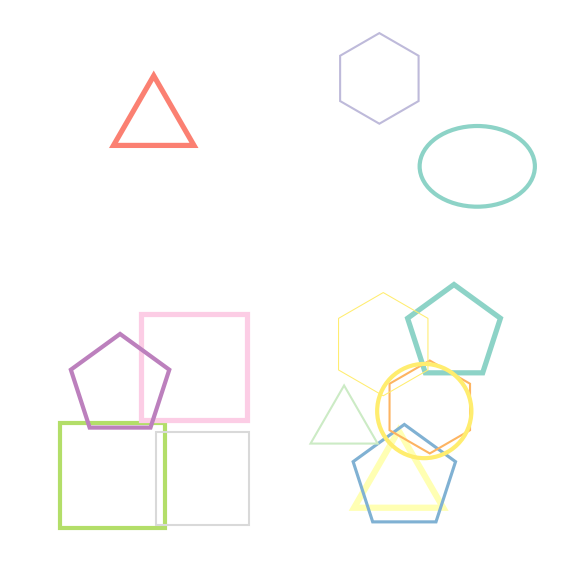[{"shape": "oval", "thickness": 2, "radius": 0.5, "center": [0.826, 0.711]}, {"shape": "pentagon", "thickness": 2.5, "radius": 0.42, "center": [0.786, 0.422]}, {"shape": "triangle", "thickness": 3, "radius": 0.45, "center": [0.69, 0.164]}, {"shape": "hexagon", "thickness": 1, "radius": 0.39, "center": [0.657, 0.863]}, {"shape": "triangle", "thickness": 2.5, "radius": 0.4, "center": [0.266, 0.788]}, {"shape": "pentagon", "thickness": 1.5, "radius": 0.47, "center": [0.7, 0.171]}, {"shape": "hexagon", "thickness": 1, "radius": 0.4, "center": [0.744, 0.294]}, {"shape": "square", "thickness": 2, "radius": 0.46, "center": [0.194, 0.176]}, {"shape": "square", "thickness": 2.5, "radius": 0.46, "center": [0.336, 0.363]}, {"shape": "square", "thickness": 1, "radius": 0.4, "center": [0.35, 0.17]}, {"shape": "pentagon", "thickness": 2, "radius": 0.45, "center": [0.208, 0.331]}, {"shape": "triangle", "thickness": 1, "radius": 0.34, "center": [0.596, 0.265]}, {"shape": "hexagon", "thickness": 0.5, "radius": 0.45, "center": [0.664, 0.403]}, {"shape": "circle", "thickness": 2, "radius": 0.41, "center": [0.735, 0.287]}]